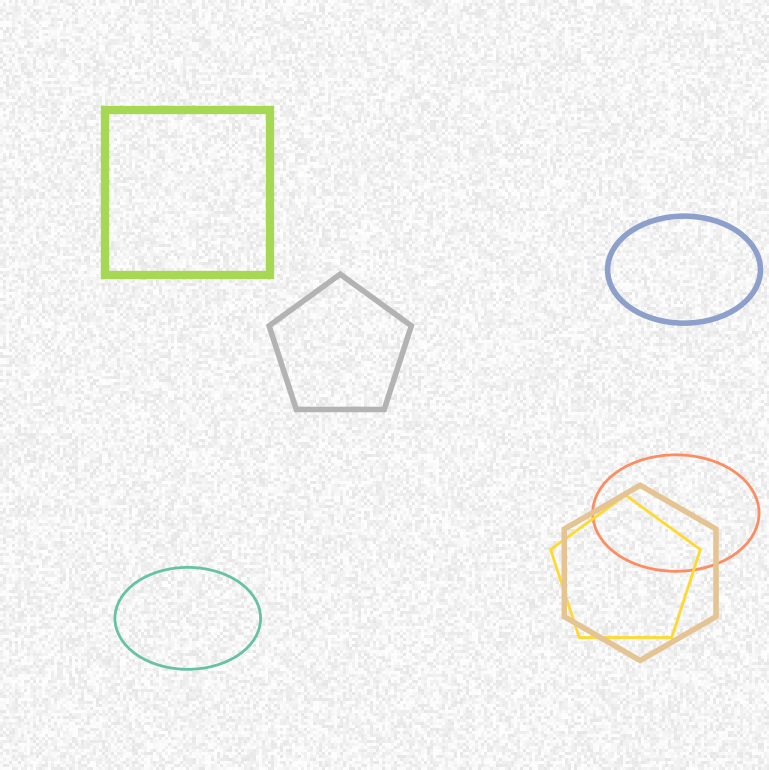[{"shape": "oval", "thickness": 1, "radius": 0.47, "center": [0.244, 0.197]}, {"shape": "oval", "thickness": 1, "radius": 0.54, "center": [0.878, 0.334]}, {"shape": "oval", "thickness": 2, "radius": 0.5, "center": [0.888, 0.65]}, {"shape": "square", "thickness": 3, "radius": 0.54, "center": [0.244, 0.75]}, {"shape": "pentagon", "thickness": 1, "radius": 0.51, "center": [0.812, 0.255]}, {"shape": "hexagon", "thickness": 2, "radius": 0.57, "center": [0.831, 0.256]}, {"shape": "pentagon", "thickness": 2, "radius": 0.49, "center": [0.442, 0.547]}]